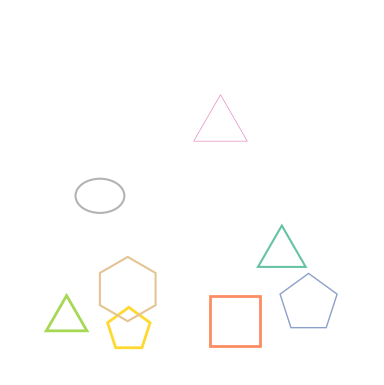[{"shape": "triangle", "thickness": 1.5, "radius": 0.36, "center": [0.732, 0.343]}, {"shape": "square", "thickness": 2, "radius": 0.32, "center": [0.611, 0.167]}, {"shape": "pentagon", "thickness": 1, "radius": 0.39, "center": [0.802, 0.212]}, {"shape": "triangle", "thickness": 0.5, "radius": 0.4, "center": [0.573, 0.674]}, {"shape": "triangle", "thickness": 2, "radius": 0.31, "center": [0.173, 0.171]}, {"shape": "pentagon", "thickness": 2, "radius": 0.29, "center": [0.335, 0.144]}, {"shape": "hexagon", "thickness": 1.5, "radius": 0.42, "center": [0.332, 0.249]}, {"shape": "oval", "thickness": 1.5, "radius": 0.32, "center": [0.26, 0.491]}]